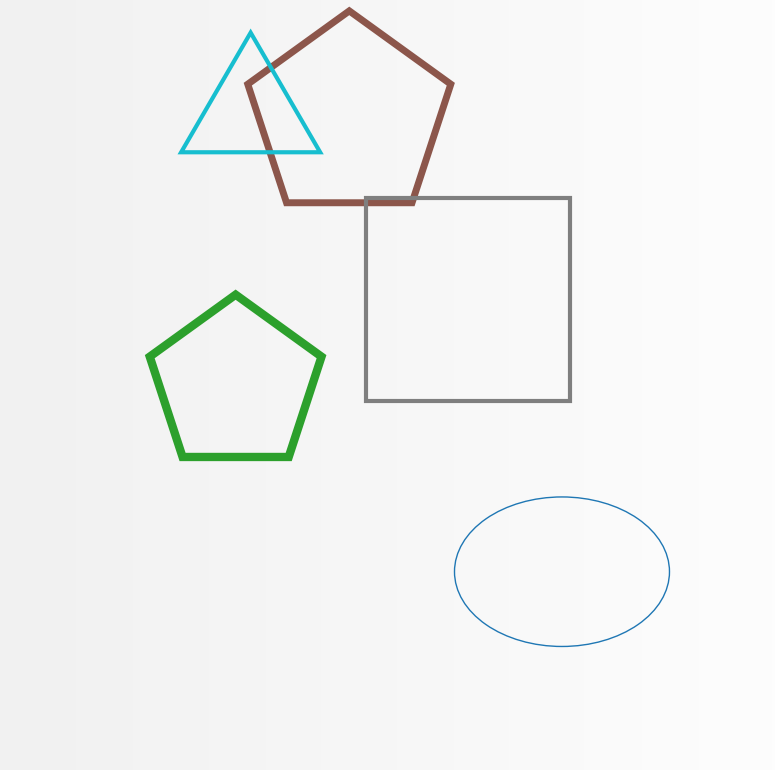[{"shape": "oval", "thickness": 0.5, "radius": 0.69, "center": [0.725, 0.258]}, {"shape": "pentagon", "thickness": 3, "radius": 0.58, "center": [0.304, 0.501]}, {"shape": "pentagon", "thickness": 2.5, "radius": 0.69, "center": [0.451, 0.848]}, {"shape": "square", "thickness": 1.5, "radius": 0.66, "center": [0.604, 0.612]}, {"shape": "triangle", "thickness": 1.5, "radius": 0.52, "center": [0.323, 0.854]}]